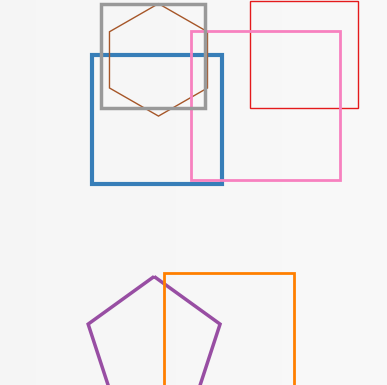[{"shape": "square", "thickness": 1, "radius": 0.69, "center": [0.784, 0.86]}, {"shape": "square", "thickness": 3, "radius": 0.84, "center": [0.406, 0.689]}, {"shape": "pentagon", "thickness": 2.5, "radius": 0.89, "center": [0.398, 0.103]}, {"shape": "square", "thickness": 2, "radius": 0.84, "center": [0.591, 0.123]}, {"shape": "hexagon", "thickness": 1, "radius": 0.73, "center": [0.409, 0.845]}, {"shape": "square", "thickness": 2, "radius": 0.96, "center": [0.686, 0.726]}, {"shape": "square", "thickness": 2.5, "radius": 0.67, "center": [0.395, 0.855]}]